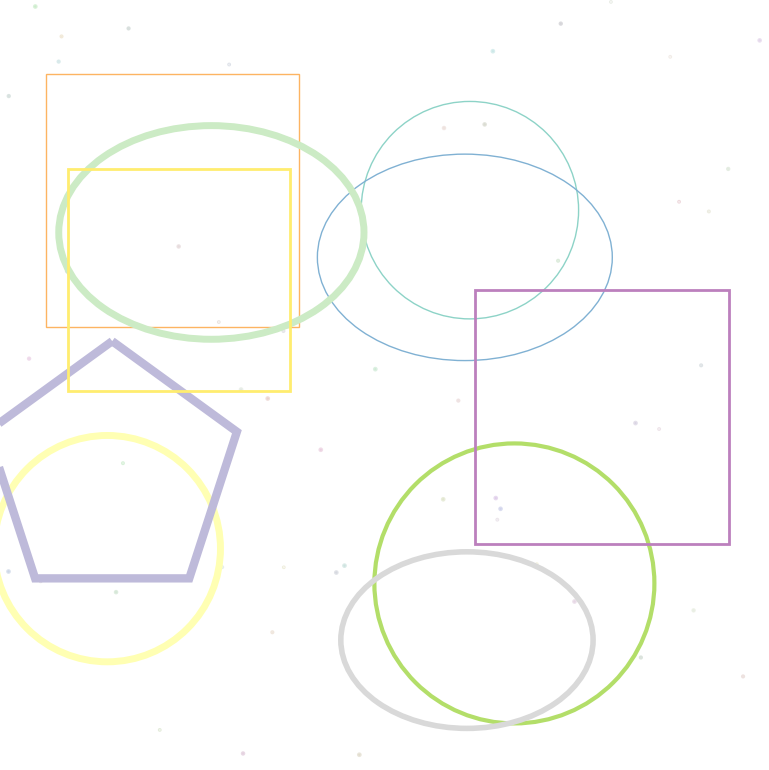[{"shape": "circle", "thickness": 0.5, "radius": 0.71, "center": [0.61, 0.727]}, {"shape": "circle", "thickness": 2.5, "radius": 0.73, "center": [0.139, 0.287]}, {"shape": "pentagon", "thickness": 3, "radius": 0.85, "center": [0.146, 0.387]}, {"shape": "oval", "thickness": 0.5, "radius": 0.96, "center": [0.604, 0.666]}, {"shape": "square", "thickness": 0.5, "radius": 0.82, "center": [0.224, 0.74]}, {"shape": "circle", "thickness": 1.5, "radius": 0.91, "center": [0.668, 0.242]}, {"shape": "oval", "thickness": 2, "radius": 0.82, "center": [0.606, 0.169]}, {"shape": "square", "thickness": 1, "radius": 0.82, "center": [0.782, 0.458]}, {"shape": "oval", "thickness": 2.5, "radius": 0.99, "center": [0.275, 0.698]}, {"shape": "square", "thickness": 1, "radius": 0.72, "center": [0.233, 0.636]}]